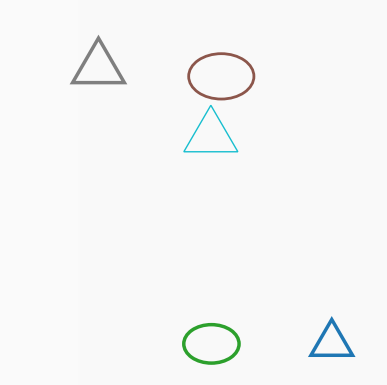[{"shape": "triangle", "thickness": 2.5, "radius": 0.31, "center": [0.856, 0.108]}, {"shape": "oval", "thickness": 2.5, "radius": 0.36, "center": [0.546, 0.107]}, {"shape": "oval", "thickness": 2, "radius": 0.42, "center": [0.571, 0.802]}, {"shape": "triangle", "thickness": 2.5, "radius": 0.39, "center": [0.254, 0.824]}, {"shape": "triangle", "thickness": 1, "radius": 0.4, "center": [0.544, 0.646]}]